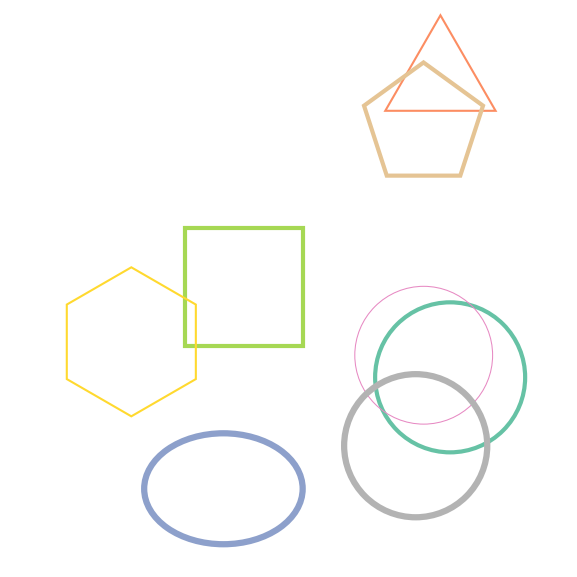[{"shape": "circle", "thickness": 2, "radius": 0.65, "center": [0.779, 0.346]}, {"shape": "triangle", "thickness": 1, "radius": 0.55, "center": [0.763, 0.862]}, {"shape": "oval", "thickness": 3, "radius": 0.69, "center": [0.387, 0.153]}, {"shape": "circle", "thickness": 0.5, "radius": 0.6, "center": [0.734, 0.384]}, {"shape": "square", "thickness": 2, "radius": 0.51, "center": [0.422, 0.502]}, {"shape": "hexagon", "thickness": 1, "radius": 0.65, "center": [0.227, 0.407]}, {"shape": "pentagon", "thickness": 2, "radius": 0.54, "center": [0.733, 0.783]}, {"shape": "circle", "thickness": 3, "radius": 0.62, "center": [0.72, 0.227]}]